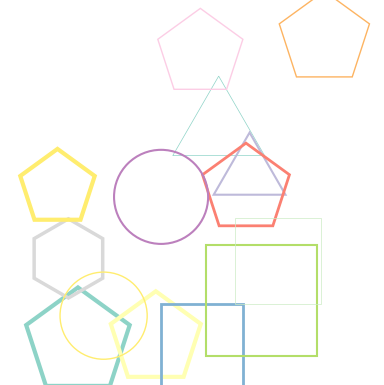[{"shape": "pentagon", "thickness": 3, "radius": 0.71, "center": [0.202, 0.112]}, {"shape": "triangle", "thickness": 0.5, "radius": 0.69, "center": [0.568, 0.665]}, {"shape": "pentagon", "thickness": 3, "radius": 0.61, "center": [0.405, 0.121]}, {"shape": "triangle", "thickness": 1.5, "radius": 0.54, "center": [0.648, 0.548]}, {"shape": "pentagon", "thickness": 2, "radius": 0.59, "center": [0.639, 0.51]}, {"shape": "square", "thickness": 2, "radius": 0.53, "center": [0.524, 0.103]}, {"shape": "pentagon", "thickness": 1, "radius": 0.62, "center": [0.843, 0.9]}, {"shape": "square", "thickness": 1.5, "radius": 0.72, "center": [0.678, 0.22]}, {"shape": "pentagon", "thickness": 1, "radius": 0.58, "center": [0.52, 0.862]}, {"shape": "hexagon", "thickness": 2.5, "radius": 0.51, "center": [0.178, 0.329]}, {"shape": "circle", "thickness": 1.5, "radius": 0.61, "center": [0.418, 0.489]}, {"shape": "square", "thickness": 0.5, "radius": 0.56, "center": [0.722, 0.322]}, {"shape": "circle", "thickness": 1, "radius": 0.57, "center": [0.269, 0.18]}, {"shape": "pentagon", "thickness": 3, "radius": 0.51, "center": [0.149, 0.511]}]